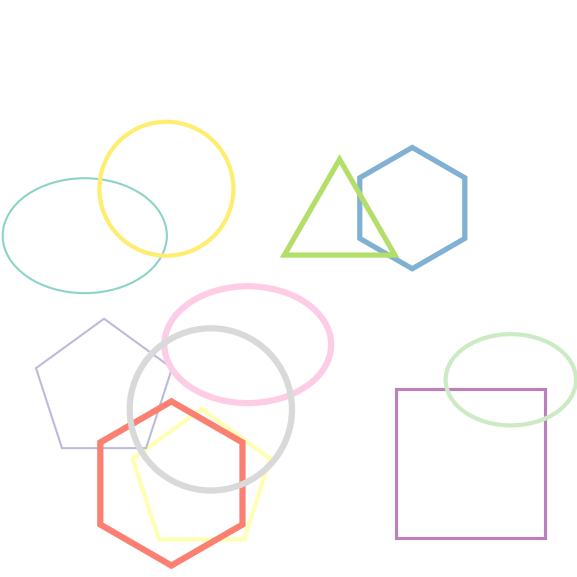[{"shape": "oval", "thickness": 1, "radius": 0.71, "center": [0.147, 0.591]}, {"shape": "pentagon", "thickness": 2, "radius": 0.63, "center": [0.349, 0.166]}, {"shape": "pentagon", "thickness": 1, "radius": 0.62, "center": [0.18, 0.323]}, {"shape": "hexagon", "thickness": 3, "radius": 0.71, "center": [0.297, 0.162]}, {"shape": "hexagon", "thickness": 2.5, "radius": 0.52, "center": [0.714, 0.639]}, {"shape": "triangle", "thickness": 2.5, "radius": 0.55, "center": [0.588, 0.613]}, {"shape": "oval", "thickness": 3, "radius": 0.72, "center": [0.429, 0.402]}, {"shape": "circle", "thickness": 3, "radius": 0.7, "center": [0.365, 0.29]}, {"shape": "square", "thickness": 1.5, "radius": 0.64, "center": [0.815, 0.196]}, {"shape": "oval", "thickness": 2, "radius": 0.56, "center": [0.885, 0.342]}, {"shape": "circle", "thickness": 2, "radius": 0.58, "center": [0.288, 0.672]}]